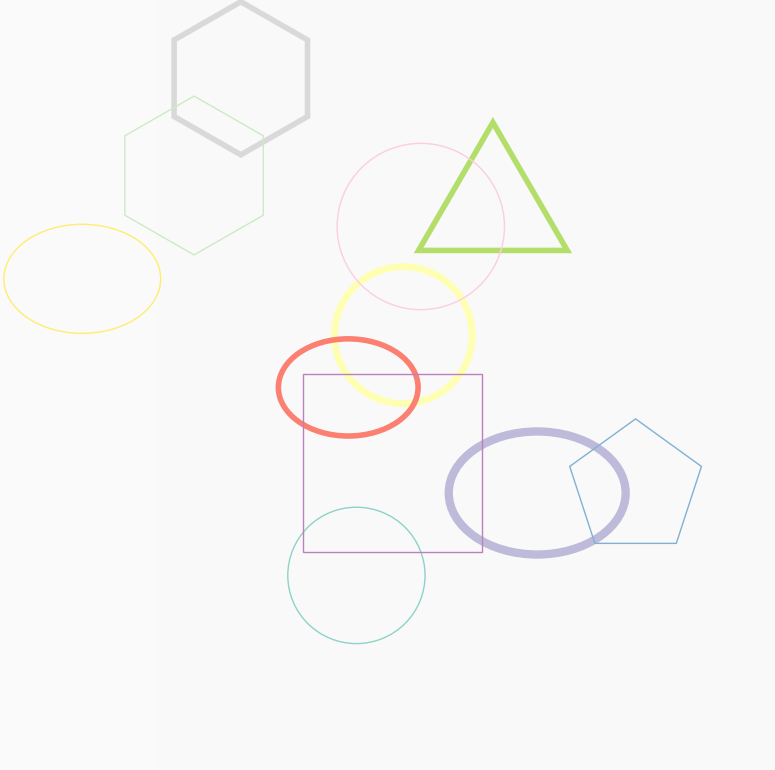[{"shape": "circle", "thickness": 0.5, "radius": 0.44, "center": [0.46, 0.253]}, {"shape": "circle", "thickness": 2.5, "radius": 0.44, "center": [0.52, 0.565]}, {"shape": "oval", "thickness": 3, "radius": 0.57, "center": [0.693, 0.36]}, {"shape": "oval", "thickness": 2, "radius": 0.45, "center": [0.449, 0.497]}, {"shape": "pentagon", "thickness": 0.5, "radius": 0.45, "center": [0.82, 0.367]}, {"shape": "triangle", "thickness": 2, "radius": 0.55, "center": [0.636, 0.73]}, {"shape": "circle", "thickness": 0.5, "radius": 0.54, "center": [0.543, 0.706]}, {"shape": "hexagon", "thickness": 2, "radius": 0.5, "center": [0.311, 0.898]}, {"shape": "square", "thickness": 0.5, "radius": 0.58, "center": [0.507, 0.398]}, {"shape": "hexagon", "thickness": 0.5, "radius": 0.52, "center": [0.25, 0.772]}, {"shape": "oval", "thickness": 0.5, "radius": 0.51, "center": [0.106, 0.638]}]